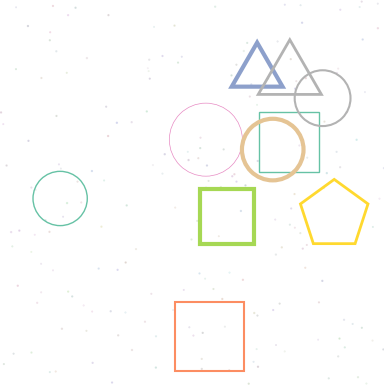[{"shape": "circle", "thickness": 1, "radius": 0.35, "center": [0.156, 0.484]}, {"shape": "square", "thickness": 1, "radius": 0.39, "center": [0.75, 0.631]}, {"shape": "square", "thickness": 1.5, "radius": 0.45, "center": [0.544, 0.126]}, {"shape": "triangle", "thickness": 3, "radius": 0.38, "center": [0.668, 0.813]}, {"shape": "circle", "thickness": 0.5, "radius": 0.47, "center": [0.535, 0.637]}, {"shape": "square", "thickness": 3, "radius": 0.35, "center": [0.589, 0.438]}, {"shape": "pentagon", "thickness": 2, "radius": 0.46, "center": [0.868, 0.442]}, {"shape": "circle", "thickness": 3, "radius": 0.4, "center": [0.708, 0.612]}, {"shape": "triangle", "thickness": 2, "radius": 0.47, "center": [0.753, 0.802]}, {"shape": "circle", "thickness": 1.5, "radius": 0.36, "center": [0.838, 0.745]}]